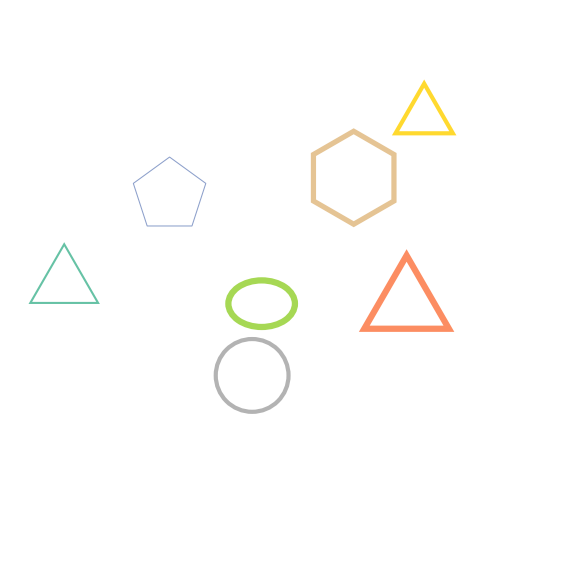[{"shape": "triangle", "thickness": 1, "radius": 0.34, "center": [0.111, 0.508]}, {"shape": "triangle", "thickness": 3, "radius": 0.42, "center": [0.704, 0.472]}, {"shape": "pentagon", "thickness": 0.5, "radius": 0.33, "center": [0.294, 0.661]}, {"shape": "oval", "thickness": 3, "radius": 0.29, "center": [0.453, 0.473]}, {"shape": "triangle", "thickness": 2, "radius": 0.29, "center": [0.735, 0.797]}, {"shape": "hexagon", "thickness": 2.5, "radius": 0.4, "center": [0.612, 0.691]}, {"shape": "circle", "thickness": 2, "radius": 0.32, "center": [0.437, 0.349]}]